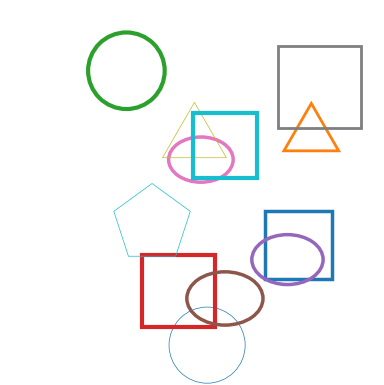[{"shape": "square", "thickness": 2.5, "radius": 0.44, "center": [0.775, 0.364]}, {"shape": "circle", "thickness": 0.5, "radius": 0.49, "center": [0.538, 0.104]}, {"shape": "triangle", "thickness": 2, "radius": 0.41, "center": [0.809, 0.649]}, {"shape": "circle", "thickness": 3, "radius": 0.5, "center": [0.328, 0.816]}, {"shape": "square", "thickness": 3, "radius": 0.47, "center": [0.465, 0.244]}, {"shape": "oval", "thickness": 2.5, "radius": 0.46, "center": [0.747, 0.326]}, {"shape": "oval", "thickness": 2.5, "radius": 0.49, "center": [0.584, 0.225]}, {"shape": "oval", "thickness": 2.5, "radius": 0.42, "center": [0.522, 0.585]}, {"shape": "square", "thickness": 2, "radius": 0.54, "center": [0.83, 0.774]}, {"shape": "triangle", "thickness": 0.5, "radius": 0.48, "center": [0.505, 0.638]}, {"shape": "square", "thickness": 3, "radius": 0.42, "center": [0.584, 0.623]}, {"shape": "pentagon", "thickness": 0.5, "radius": 0.52, "center": [0.395, 0.419]}]